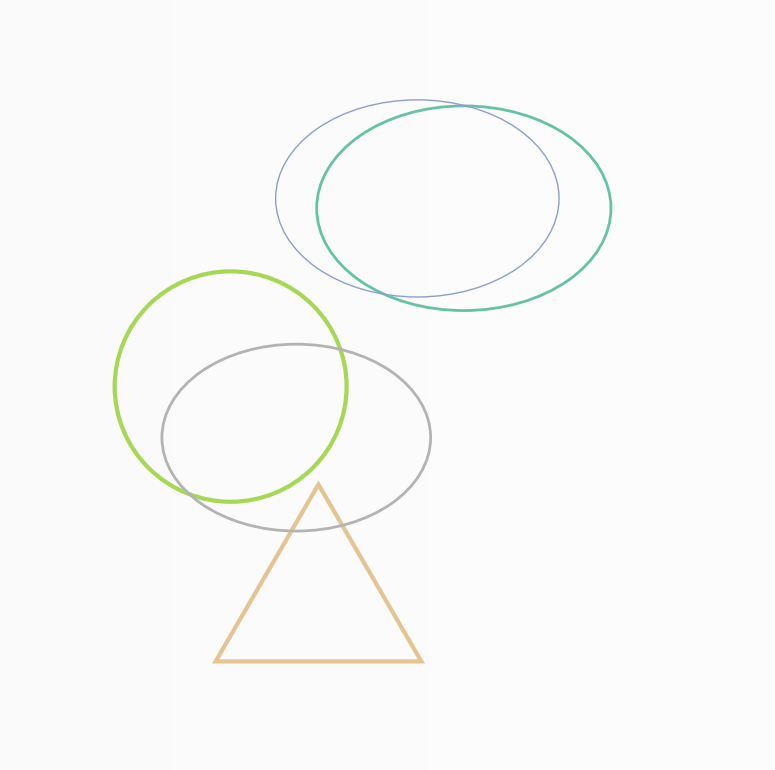[{"shape": "oval", "thickness": 1, "radius": 0.95, "center": [0.598, 0.73]}, {"shape": "oval", "thickness": 0.5, "radius": 0.91, "center": [0.539, 0.742]}, {"shape": "circle", "thickness": 1.5, "radius": 0.75, "center": [0.298, 0.498]}, {"shape": "triangle", "thickness": 1.5, "radius": 0.77, "center": [0.411, 0.218]}, {"shape": "oval", "thickness": 1, "radius": 0.87, "center": [0.382, 0.432]}]